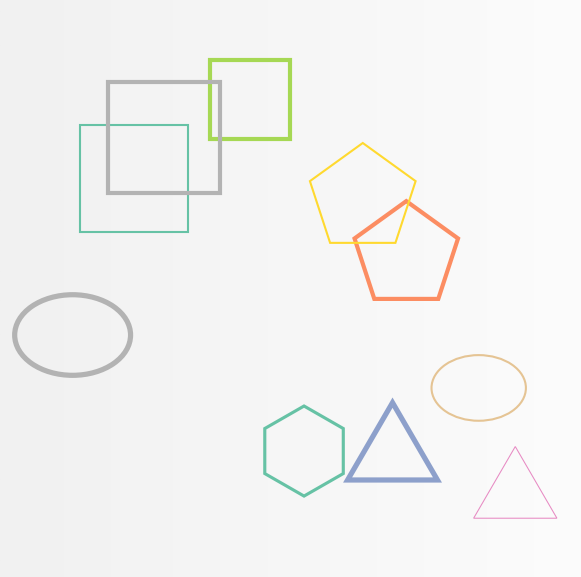[{"shape": "hexagon", "thickness": 1.5, "radius": 0.39, "center": [0.523, 0.218]}, {"shape": "square", "thickness": 1, "radius": 0.46, "center": [0.231, 0.69]}, {"shape": "pentagon", "thickness": 2, "radius": 0.47, "center": [0.699, 0.557]}, {"shape": "triangle", "thickness": 2.5, "radius": 0.45, "center": [0.675, 0.213]}, {"shape": "triangle", "thickness": 0.5, "radius": 0.41, "center": [0.886, 0.143]}, {"shape": "square", "thickness": 2, "radius": 0.34, "center": [0.43, 0.827]}, {"shape": "pentagon", "thickness": 1, "radius": 0.48, "center": [0.624, 0.656]}, {"shape": "oval", "thickness": 1, "radius": 0.41, "center": [0.824, 0.327]}, {"shape": "oval", "thickness": 2.5, "radius": 0.5, "center": [0.125, 0.419]}, {"shape": "square", "thickness": 2, "radius": 0.48, "center": [0.282, 0.76]}]